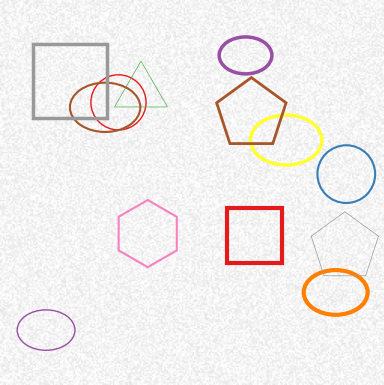[{"shape": "square", "thickness": 3, "radius": 0.36, "center": [0.661, 0.388]}, {"shape": "circle", "thickness": 1, "radius": 0.36, "center": [0.308, 0.734]}, {"shape": "circle", "thickness": 1.5, "radius": 0.37, "center": [0.899, 0.548]}, {"shape": "triangle", "thickness": 0.5, "radius": 0.4, "center": [0.366, 0.762]}, {"shape": "oval", "thickness": 2.5, "radius": 0.34, "center": [0.638, 0.856]}, {"shape": "oval", "thickness": 1, "radius": 0.37, "center": [0.12, 0.143]}, {"shape": "oval", "thickness": 3, "radius": 0.41, "center": [0.872, 0.24]}, {"shape": "oval", "thickness": 2.5, "radius": 0.46, "center": [0.743, 0.636]}, {"shape": "pentagon", "thickness": 2, "radius": 0.47, "center": [0.653, 0.704]}, {"shape": "oval", "thickness": 1.5, "radius": 0.46, "center": [0.273, 0.721]}, {"shape": "hexagon", "thickness": 1.5, "radius": 0.44, "center": [0.384, 0.393]}, {"shape": "pentagon", "thickness": 0.5, "radius": 0.46, "center": [0.896, 0.358]}, {"shape": "square", "thickness": 2.5, "radius": 0.48, "center": [0.181, 0.789]}]